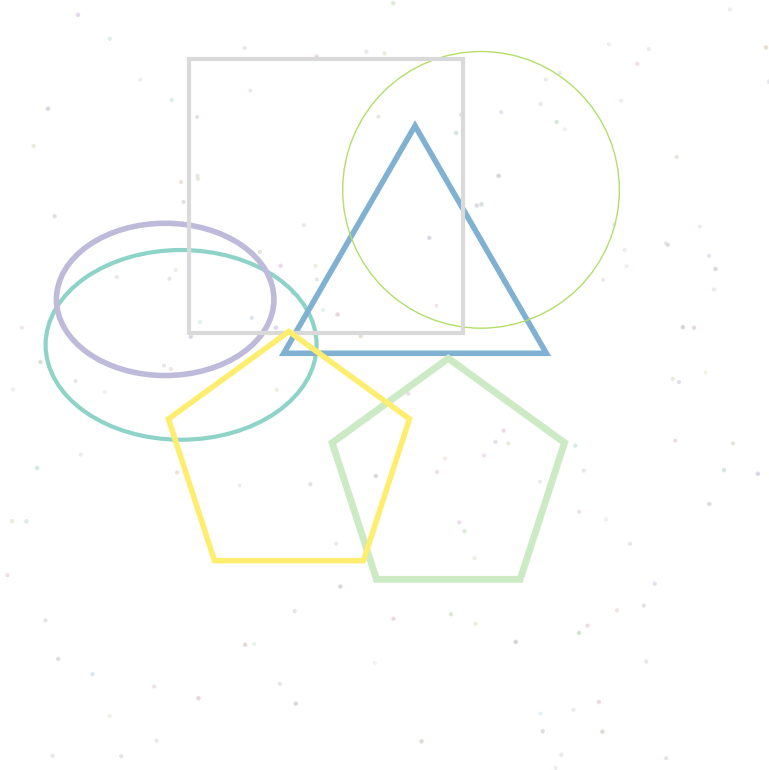[{"shape": "oval", "thickness": 1.5, "radius": 0.88, "center": [0.235, 0.552]}, {"shape": "oval", "thickness": 2, "radius": 0.71, "center": [0.215, 0.611]}, {"shape": "triangle", "thickness": 2, "radius": 0.98, "center": [0.539, 0.64]}, {"shape": "circle", "thickness": 0.5, "radius": 0.9, "center": [0.625, 0.753]}, {"shape": "square", "thickness": 1.5, "radius": 0.89, "center": [0.423, 0.746]}, {"shape": "pentagon", "thickness": 2.5, "radius": 0.79, "center": [0.582, 0.376]}, {"shape": "pentagon", "thickness": 2, "radius": 0.82, "center": [0.375, 0.405]}]